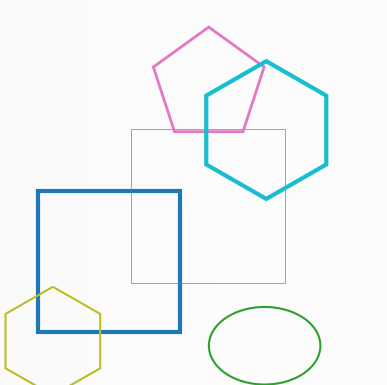[{"shape": "square", "thickness": 3, "radius": 0.92, "center": [0.282, 0.321]}, {"shape": "oval", "thickness": 1.5, "radius": 0.72, "center": [0.683, 0.102]}, {"shape": "square", "thickness": 0.5, "radius": 1.0, "center": [0.537, 0.465]}, {"shape": "pentagon", "thickness": 2, "radius": 0.75, "center": [0.539, 0.779]}, {"shape": "hexagon", "thickness": 1.5, "radius": 0.71, "center": [0.136, 0.114]}, {"shape": "hexagon", "thickness": 3, "radius": 0.89, "center": [0.687, 0.662]}]